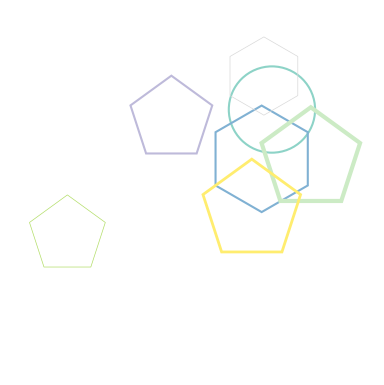[{"shape": "circle", "thickness": 1.5, "radius": 0.56, "center": [0.706, 0.716]}, {"shape": "pentagon", "thickness": 1.5, "radius": 0.56, "center": [0.445, 0.692]}, {"shape": "hexagon", "thickness": 1.5, "radius": 0.69, "center": [0.68, 0.587]}, {"shape": "pentagon", "thickness": 0.5, "radius": 0.52, "center": [0.175, 0.39]}, {"shape": "hexagon", "thickness": 0.5, "radius": 0.51, "center": [0.685, 0.803]}, {"shape": "pentagon", "thickness": 3, "radius": 0.67, "center": [0.807, 0.587]}, {"shape": "pentagon", "thickness": 2, "radius": 0.67, "center": [0.654, 0.453]}]